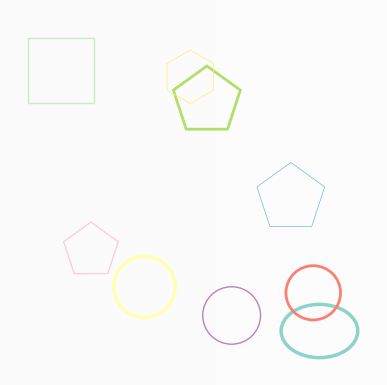[{"shape": "oval", "thickness": 2.5, "radius": 0.49, "center": [0.824, 0.14]}, {"shape": "circle", "thickness": 2.5, "radius": 0.4, "center": [0.373, 0.255]}, {"shape": "circle", "thickness": 2, "radius": 0.35, "center": [0.808, 0.239]}, {"shape": "pentagon", "thickness": 0.5, "radius": 0.46, "center": [0.75, 0.486]}, {"shape": "pentagon", "thickness": 2, "radius": 0.45, "center": [0.534, 0.738]}, {"shape": "pentagon", "thickness": 1, "radius": 0.37, "center": [0.235, 0.349]}, {"shape": "circle", "thickness": 1, "radius": 0.37, "center": [0.598, 0.181]}, {"shape": "square", "thickness": 1, "radius": 0.43, "center": [0.157, 0.817]}, {"shape": "hexagon", "thickness": 0.5, "radius": 0.35, "center": [0.491, 0.8]}]